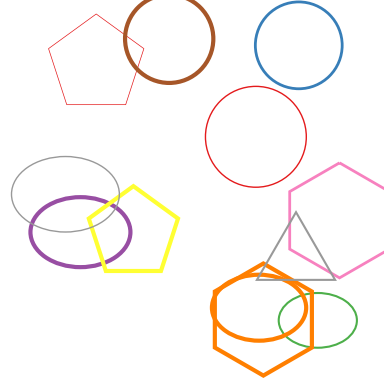[{"shape": "pentagon", "thickness": 0.5, "radius": 0.65, "center": [0.25, 0.833]}, {"shape": "circle", "thickness": 1, "radius": 0.65, "center": [0.665, 0.645]}, {"shape": "circle", "thickness": 2, "radius": 0.56, "center": [0.776, 0.882]}, {"shape": "oval", "thickness": 1.5, "radius": 0.51, "center": [0.825, 0.168]}, {"shape": "oval", "thickness": 3, "radius": 0.65, "center": [0.209, 0.397]}, {"shape": "oval", "thickness": 3, "radius": 0.61, "center": [0.673, 0.201]}, {"shape": "hexagon", "thickness": 3, "radius": 0.73, "center": [0.684, 0.17]}, {"shape": "pentagon", "thickness": 3, "radius": 0.61, "center": [0.346, 0.395]}, {"shape": "circle", "thickness": 3, "radius": 0.57, "center": [0.439, 0.899]}, {"shape": "hexagon", "thickness": 2, "radius": 0.75, "center": [0.882, 0.428]}, {"shape": "triangle", "thickness": 1.5, "radius": 0.59, "center": [0.769, 0.332]}, {"shape": "oval", "thickness": 1, "radius": 0.7, "center": [0.17, 0.495]}]